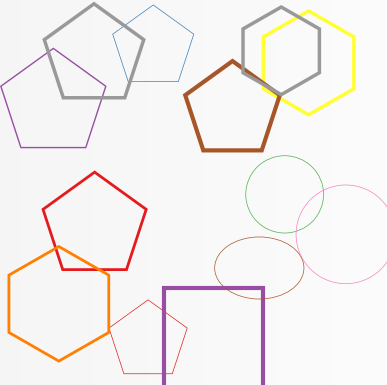[{"shape": "pentagon", "thickness": 0.5, "radius": 0.53, "center": [0.382, 0.115]}, {"shape": "pentagon", "thickness": 2, "radius": 0.7, "center": [0.244, 0.413]}, {"shape": "pentagon", "thickness": 0.5, "radius": 0.55, "center": [0.395, 0.877]}, {"shape": "circle", "thickness": 0.5, "radius": 0.5, "center": [0.735, 0.495]}, {"shape": "pentagon", "thickness": 1, "radius": 0.71, "center": [0.138, 0.732]}, {"shape": "square", "thickness": 3, "radius": 0.64, "center": [0.55, 0.124]}, {"shape": "hexagon", "thickness": 2, "radius": 0.74, "center": [0.152, 0.211]}, {"shape": "hexagon", "thickness": 2.5, "radius": 0.67, "center": [0.796, 0.837]}, {"shape": "oval", "thickness": 0.5, "radius": 0.58, "center": [0.669, 0.304]}, {"shape": "pentagon", "thickness": 3, "radius": 0.64, "center": [0.6, 0.713]}, {"shape": "circle", "thickness": 0.5, "radius": 0.64, "center": [0.892, 0.391]}, {"shape": "pentagon", "thickness": 2.5, "radius": 0.67, "center": [0.243, 0.855]}, {"shape": "hexagon", "thickness": 2.5, "radius": 0.57, "center": [0.726, 0.868]}]